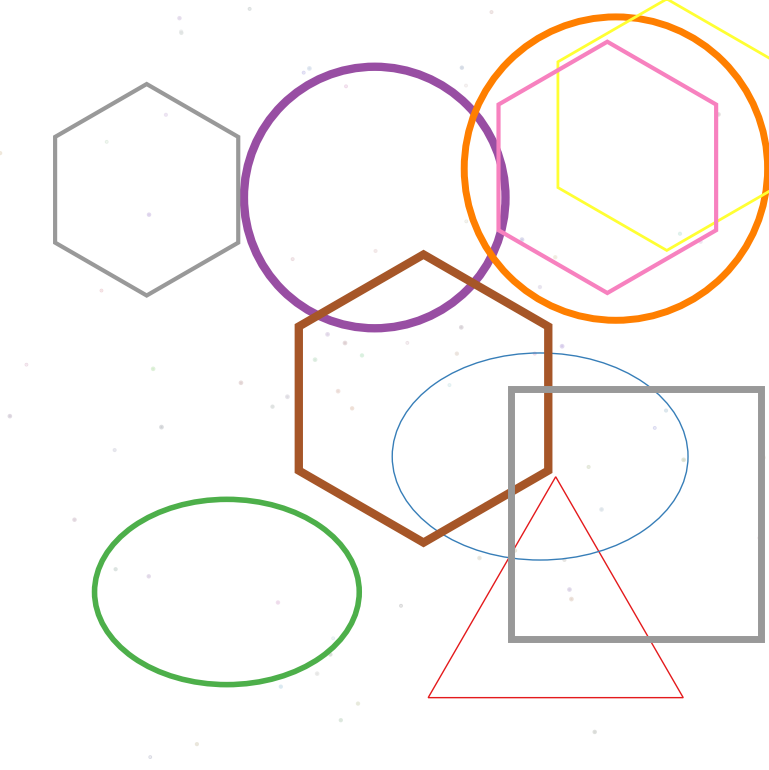[{"shape": "triangle", "thickness": 0.5, "radius": 0.96, "center": [0.722, 0.19]}, {"shape": "oval", "thickness": 0.5, "radius": 0.96, "center": [0.701, 0.407]}, {"shape": "oval", "thickness": 2, "radius": 0.86, "center": [0.295, 0.231]}, {"shape": "circle", "thickness": 3, "radius": 0.85, "center": [0.487, 0.743]}, {"shape": "circle", "thickness": 2.5, "radius": 0.99, "center": [0.8, 0.781]}, {"shape": "hexagon", "thickness": 1, "radius": 0.82, "center": [0.866, 0.838]}, {"shape": "hexagon", "thickness": 3, "radius": 0.94, "center": [0.55, 0.482]}, {"shape": "hexagon", "thickness": 1.5, "radius": 0.82, "center": [0.789, 0.783]}, {"shape": "hexagon", "thickness": 1.5, "radius": 0.69, "center": [0.19, 0.754]}, {"shape": "square", "thickness": 2.5, "radius": 0.81, "center": [0.826, 0.333]}]